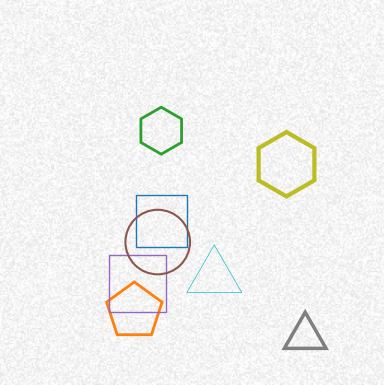[{"shape": "square", "thickness": 1, "radius": 0.33, "center": [0.42, 0.426]}, {"shape": "pentagon", "thickness": 2, "radius": 0.38, "center": [0.349, 0.192]}, {"shape": "hexagon", "thickness": 2, "radius": 0.31, "center": [0.419, 0.661]}, {"shape": "square", "thickness": 1, "radius": 0.37, "center": [0.358, 0.264]}, {"shape": "circle", "thickness": 1.5, "radius": 0.42, "center": [0.41, 0.371]}, {"shape": "triangle", "thickness": 2.5, "radius": 0.31, "center": [0.793, 0.126]}, {"shape": "hexagon", "thickness": 3, "radius": 0.42, "center": [0.744, 0.573]}, {"shape": "triangle", "thickness": 0.5, "radius": 0.41, "center": [0.557, 0.281]}]